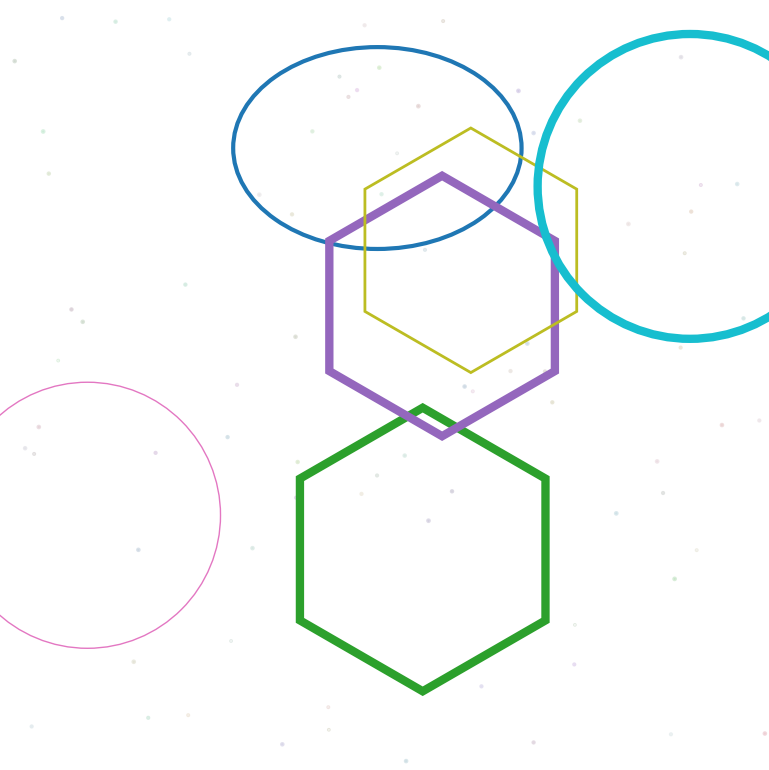[{"shape": "oval", "thickness": 1.5, "radius": 0.94, "center": [0.49, 0.808]}, {"shape": "hexagon", "thickness": 3, "radius": 0.92, "center": [0.549, 0.286]}, {"shape": "hexagon", "thickness": 3, "radius": 0.85, "center": [0.574, 0.603]}, {"shape": "circle", "thickness": 0.5, "radius": 0.86, "center": [0.114, 0.331]}, {"shape": "hexagon", "thickness": 1, "radius": 0.79, "center": [0.611, 0.675]}, {"shape": "circle", "thickness": 3, "radius": 0.99, "center": [0.896, 0.758]}]